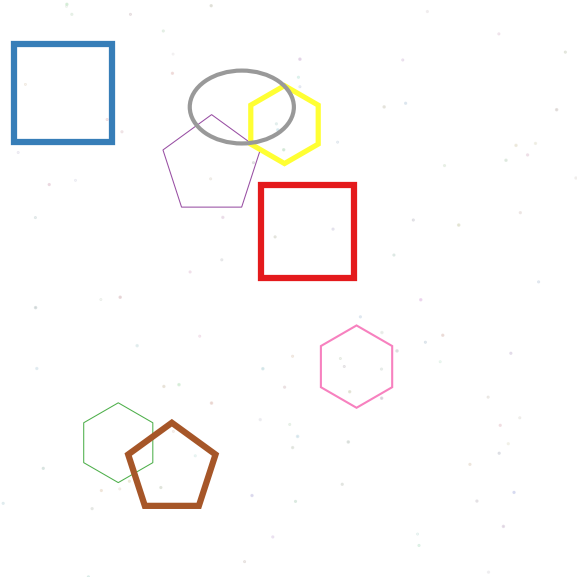[{"shape": "square", "thickness": 3, "radius": 0.4, "center": [0.533, 0.599]}, {"shape": "square", "thickness": 3, "radius": 0.43, "center": [0.109, 0.839]}, {"shape": "hexagon", "thickness": 0.5, "radius": 0.35, "center": [0.205, 0.233]}, {"shape": "pentagon", "thickness": 0.5, "radius": 0.44, "center": [0.366, 0.712]}, {"shape": "hexagon", "thickness": 2.5, "radius": 0.34, "center": [0.493, 0.783]}, {"shape": "pentagon", "thickness": 3, "radius": 0.4, "center": [0.298, 0.188]}, {"shape": "hexagon", "thickness": 1, "radius": 0.36, "center": [0.617, 0.364]}, {"shape": "oval", "thickness": 2, "radius": 0.45, "center": [0.419, 0.814]}]